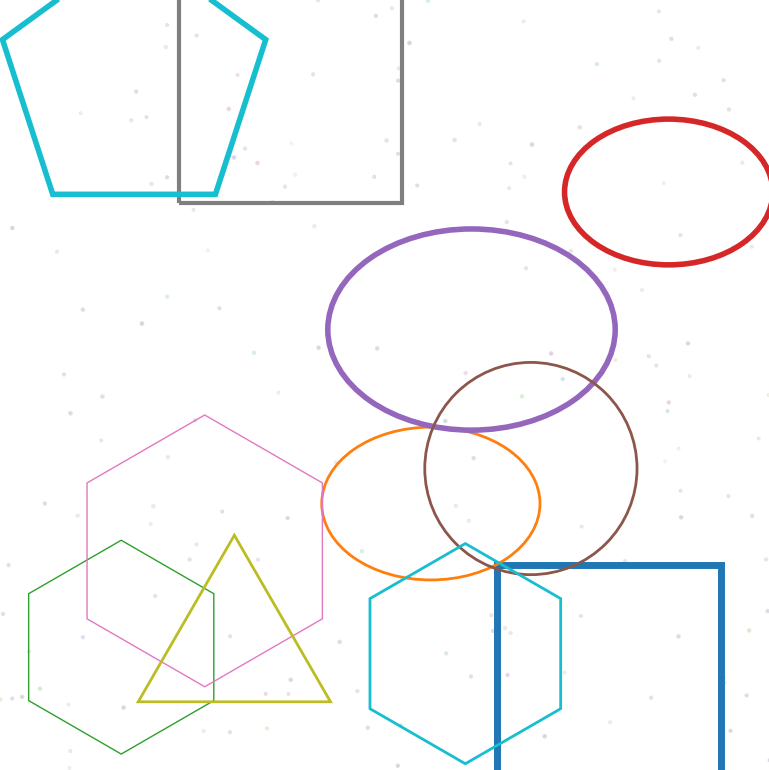[{"shape": "square", "thickness": 2.5, "radius": 0.73, "center": [0.791, 0.122]}, {"shape": "oval", "thickness": 1, "radius": 0.71, "center": [0.56, 0.346]}, {"shape": "hexagon", "thickness": 0.5, "radius": 0.69, "center": [0.157, 0.16]}, {"shape": "oval", "thickness": 2, "radius": 0.68, "center": [0.868, 0.751]}, {"shape": "oval", "thickness": 2, "radius": 0.93, "center": [0.612, 0.572]}, {"shape": "circle", "thickness": 1, "radius": 0.69, "center": [0.689, 0.392]}, {"shape": "hexagon", "thickness": 0.5, "radius": 0.88, "center": [0.266, 0.285]}, {"shape": "square", "thickness": 1.5, "radius": 0.72, "center": [0.377, 0.882]}, {"shape": "triangle", "thickness": 1, "radius": 0.72, "center": [0.304, 0.161]}, {"shape": "hexagon", "thickness": 1, "radius": 0.71, "center": [0.604, 0.151]}, {"shape": "pentagon", "thickness": 2, "radius": 0.9, "center": [0.174, 0.893]}]